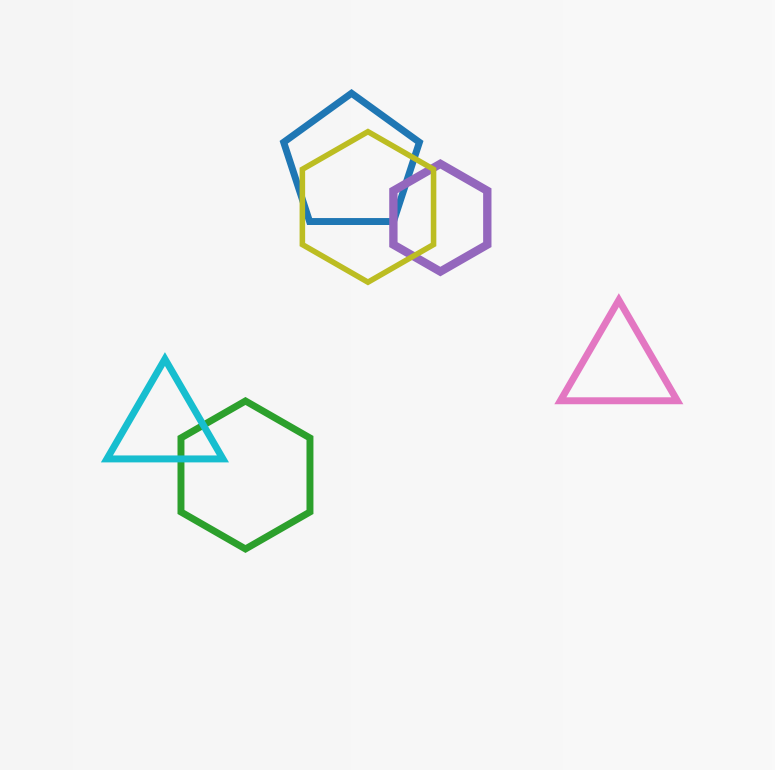[{"shape": "pentagon", "thickness": 2.5, "radius": 0.46, "center": [0.454, 0.787]}, {"shape": "hexagon", "thickness": 2.5, "radius": 0.48, "center": [0.317, 0.383]}, {"shape": "hexagon", "thickness": 3, "radius": 0.35, "center": [0.568, 0.717]}, {"shape": "triangle", "thickness": 2.5, "radius": 0.44, "center": [0.799, 0.523]}, {"shape": "hexagon", "thickness": 2, "radius": 0.49, "center": [0.475, 0.731]}, {"shape": "triangle", "thickness": 2.5, "radius": 0.43, "center": [0.213, 0.447]}]